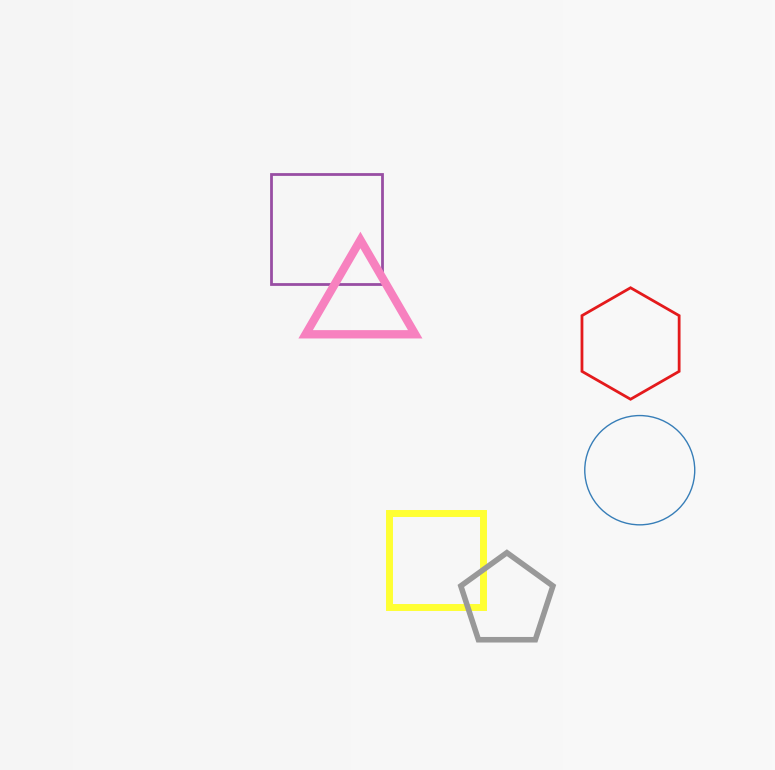[{"shape": "hexagon", "thickness": 1, "radius": 0.36, "center": [0.814, 0.554]}, {"shape": "circle", "thickness": 0.5, "radius": 0.35, "center": [0.825, 0.389]}, {"shape": "square", "thickness": 1, "radius": 0.36, "center": [0.421, 0.703]}, {"shape": "square", "thickness": 2.5, "radius": 0.3, "center": [0.563, 0.272]}, {"shape": "triangle", "thickness": 3, "radius": 0.41, "center": [0.465, 0.607]}, {"shape": "pentagon", "thickness": 2, "radius": 0.31, "center": [0.654, 0.22]}]